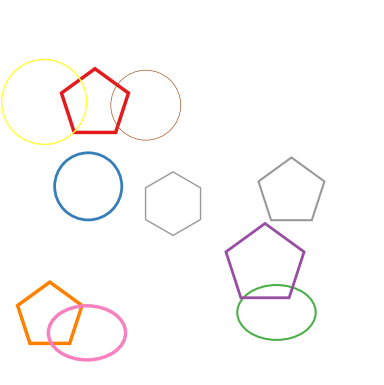[{"shape": "pentagon", "thickness": 2.5, "radius": 0.46, "center": [0.247, 0.73]}, {"shape": "circle", "thickness": 2, "radius": 0.44, "center": [0.229, 0.516]}, {"shape": "oval", "thickness": 1.5, "radius": 0.51, "center": [0.718, 0.188]}, {"shape": "pentagon", "thickness": 2, "radius": 0.53, "center": [0.688, 0.313]}, {"shape": "pentagon", "thickness": 2.5, "radius": 0.44, "center": [0.129, 0.179]}, {"shape": "circle", "thickness": 1, "radius": 0.55, "center": [0.115, 0.735]}, {"shape": "circle", "thickness": 0.5, "radius": 0.45, "center": [0.379, 0.727]}, {"shape": "oval", "thickness": 2.5, "radius": 0.5, "center": [0.226, 0.135]}, {"shape": "hexagon", "thickness": 1, "radius": 0.41, "center": [0.449, 0.471]}, {"shape": "pentagon", "thickness": 1.5, "radius": 0.45, "center": [0.757, 0.501]}]